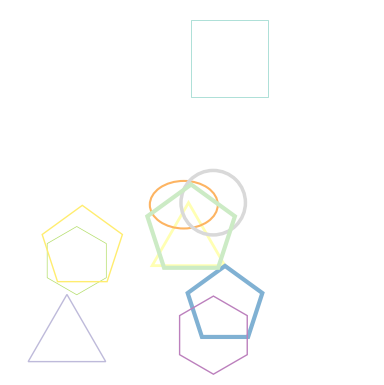[{"shape": "square", "thickness": 0.5, "radius": 0.5, "center": [0.597, 0.848]}, {"shape": "triangle", "thickness": 2, "radius": 0.55, "center": [0.49, 0.365]}, {"shape": "triangle", "thickness": 1, "radius": 0.58, "center": [0.174, 0.119]}, {"shape": "pentagon", "thickness": 3, "radius": 0.51, "center": [0.584, 0.207]}, {"shape": "oval", "thickness": 1.5, "radius": 0.44, "center": [0.477, 0.468]}, {"shape": "hexagon", "thickness": 0.5, "radius": 0.44, "center": [0.199, 0.323]}, {"shape": "circle", "thickness": 2.5, "radius": 0.42, "center": [0.554, 0.474]}, {"shape": "hexagon", "thickness": 1, "radius": 0.51, "center": [0.554, 0.129]}, {"shape": "pentagon", "thickness": 3, "radius": 0.6, "center": [0.496, 0.401]}, {"shape": "pentagon", "thickness": 1, "radius": 0.55, "center": [0.214, 0.357]}]